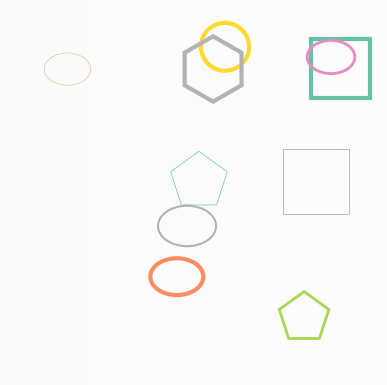[{"shape": "pentagon", "thickness": 0.5, "radius": 0.38, "center": [0.513, 0.53]}, {"shape": "square", "thickness": 3, "radius": 0.38, "center": [0.879, 0.822]}, {"shape": "oval", "thickness": 3, "radius": 0.34, "center": [0.456, 0.281]}, {"shape": "square", "thickness": 0.5, "radius": 0.43, "center": [0.815, 0.528]}, {"shape": "oval", "thickness": 2, "radius": 0.31, "center": [0.854, 0.852]}, {"shape": "pentagon", "thickness": 2, "radius": 0.34, "center": [0.785, 0.175]}, {"shape": "circle", "thickness": 3, "radius": 0.31, "center": [0.581, 0.878]}, {"shape": "oval", "thickness": 0.5, "radius": 0.3, "center": [0.174, 0.82]}, {"shape": "hexagon", "thickness": 3, "radius": 0.42, "center": [0.55, 0.821]}, {"shape": "oval", "thickness": 1.5, "radius": 0.37, "center": [0.483, 0.413]}]